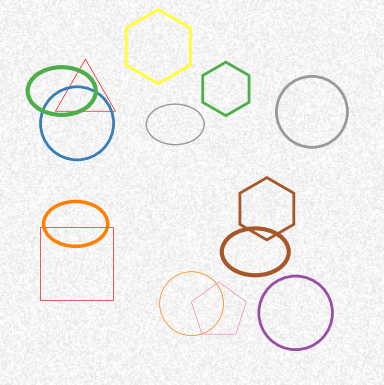[{"shape": "triangle", "thickness": 0.5, "radius": 0.45, "center": [0.222, 0.756]}, {"shape": "square", "thickness": 0.5, "radius": 0.47, "center": [0.199, 0.315]}, {"shape": "circle", "thickness": 2, "radius": 0.47, "center": [0.2, 0.68]}, {"shape": "oval", "thickness": 3, "radius": 0.44, "center": [0.16, 0.764]}, {"shape": "hexagon", "thickness": 2, "radius": 0.35, "center": [0.587, 0.769]}, {"shape": "circle", "thickness": 2, "radius": 0.48, "center": [0.768, 0.187]}, {"shape": "oval", "thickness": 2.5, "radius": 0.42, "center": [0.197, 0.418]}, {"shape": "circle", "thickness": 0.5, "radius": 0.41, "center": [0.498, 0.211]}, {"shape": "hexagon", "thickness": 2, "radius": 0.48, "center": [0.411, 0.879]}, {"shape": "oval", "thickness": 3, "radius": 0.43, "center": [0.663, 0.346]}, {"shape": "hexagon", "thickness": 2, "radius": 0.4, "center": [0.693, 0.458]}, {"shape": "pentagon", "thickness": 0.5, "radius": 0.38, "center": [0.568, 0.193]}, {"shape": "oval", "thickness": 1, "radius": 0.38, "center": [0.455, 0.677]}, {"shape": "circle", "thickness": 2, "radius": 0.46, "center": [0.81, 0.71]}]